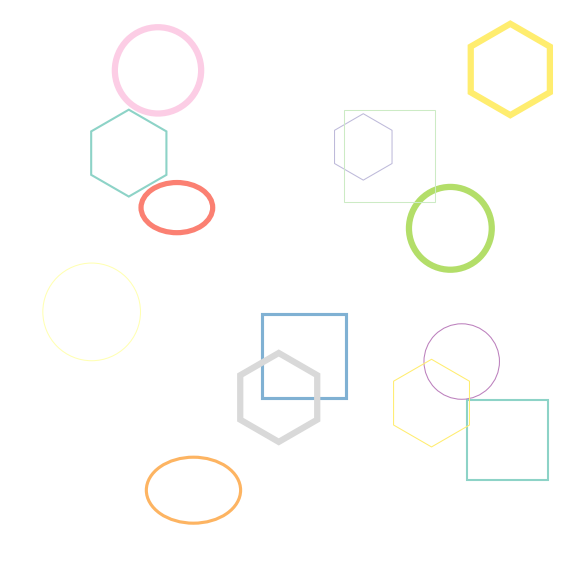[{"shape": "square", "thickness": 1, "radius": 0.35, "center": [0.879, 0.237]}, {"shape": "hexagon", "thickness": 1, "radius": 0.38, "center": [0.223, 0.734]}, {"shape": "circle", "thickness": 0.5, "radius": 0.42, "center": [0.159, 0.459]}, {"shape": "hexagon", "thickness": 0.5, "radius": 0.29, "center": [0.629, 0.745]}, {"shape": "oval", "thickness": 2.5, "radius": 0.31, "center": [0.306, 0.64]}, {"shape": "square", "thickness": 1.5, "radius": 0.37, "center": [0.526, 0.383]}, {"shape": "oval", "thickness": 1.5, "radius": 0.41, "center": [0.335, 0.15]}, {"shape": "circle", "thickness": 3, "radius": 0.36, "center": [0.78, 0.604]}, {"shape": "circle", "thickness": 3, "radius": 0.37, "center": [0.274, 0.877]}, {"shape": "hexagon", "thickness": 3, "radius": 0.38, "center": [0.483, 0.311]}, {"shape": "circle", "thickness": 0.5, "radius": 0.33, "center": [0.8, 0.373]}, {"shape": "square", "thickness": 0.5, "radius": 0.4, "center": [0.675, 0.729]}, {"shape": "hexagon", "thickness": 0.5, "radius": 0.38, "center": [0.747, 0.301]}, {"shape": "hexagon", "thickness": 3, "radius": 0.4, "center": [0.884, 0.879]}]